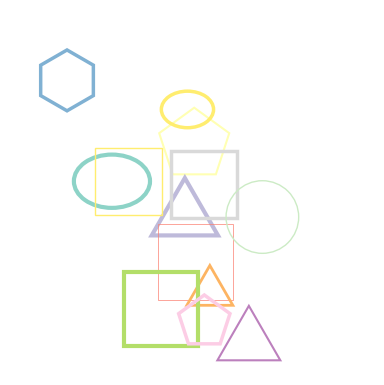[{"shape": "oval", "thickness": 3, "radius": 0.49, "center": [0.291, 0.529]}, {"shape": "pentagon", "thickness": 1.5, "radius": 0.48, "center": [0.504, 0.625]}, {"shape": "triangle", "thickness": 3, "radius": 0.5, "center": [0.48, 0.438]}, {"shape": "square", "thickness": 0.5, "radius": 0.49, "center": [0.508, 0.319]}, {"shape": "hexagon", "thickness": 2.5, "radius": 0.4, "center": [0.174, 0.791]}, {"shape": "triangle", "thickness": 2, "radius": 0.34, "center": [0.545, 0.241]}, {"shape": "square", "thickness": 3, "radius": 0.48, "center": [0.418, 0.198]}, {"shape": "pentagon", "thickness": 2.5, "radius": 0.35, "center": [0.531, 0.164]}, {"shape": "square", "thickness": 2.5, "radius": 0.43, "center": [0.53, 0.521]}, {"shape": "triangle", "thickness": 1.5, "radius": 0.47, "center": [0.646, 0.111]}, {"shape": "circle", "thickness": 1, "radius": 0.47, "center": [0.682, 0.436]}, {"shape": "square", "thickness": 1, "radius": 0.44, "center": [0.334, 0.529]}, {"shape": "oval", "thickness": 2.5, "radius": 0.34, "center": [0.487, 0.716]}]